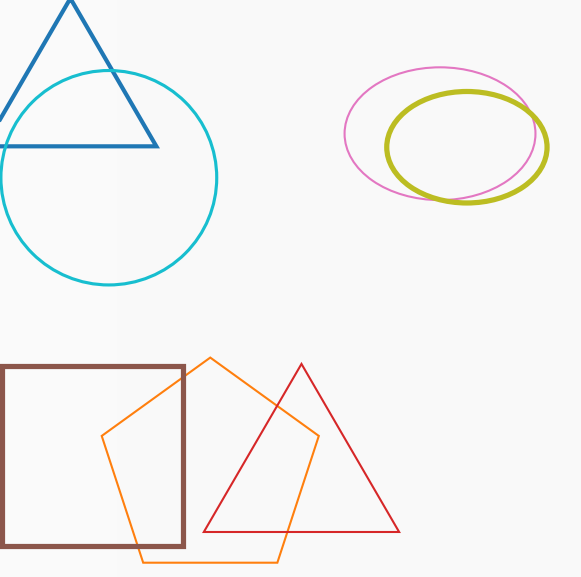[{"shape": "triangle", "thickness": 2, "radius": 0.85, "center": [0.121, 0.831]}, {"shape": "pentagon", "thickness": 1, "radius": 0.98, "center": [0.362, 0.184]}, {"shape": "triangle", "thickness": 1, "radius": 0.97, "center": [0.519, 0.175]}, {"shape": "square", "thickness": 2.5, "radius": 0.78, "center": [0.159, 0.21]}, {"shape": "oval", "thickness": 1, "radius": 0.82, "center": [0.757, 0.768]}, {"shape": "oval", "thickness": 2.5, "radius": 0.69, "center": [0.803, 0.744]}, {"shape": "circle", "thickness": 1.5, "radius": 0.93, "center": [0.187, 0.691]}]